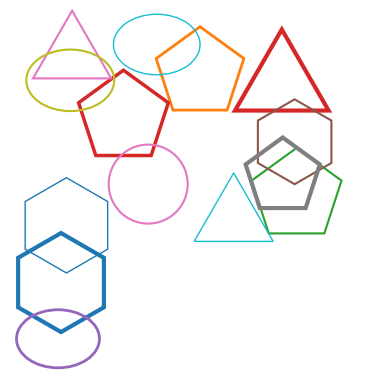[{"shape": "hexagon", "thickness": 1, "radius": 0.62, "center": [0.173, 0.415]}, {"shape": "hexagon", "thickness": 3, "radius": 0.64, "center": [0.158, 0.266]}, {"shape": "pentagon", "thickness": 2, "radius": 0.6, "center": [0.52, 0.811]}, {"shape": "pentagon", "thickness": 1.5, "radius": 0.61, "center": [0.77, 0.493]}, {"shape": "triangle", "thickness": 3, "radius": 0.7, "center": [0.732, 0.783]}, {"shape": "pentagon", "thickness": 2.5, "radius": 0.61, "center": [0.321, 0.695]}, {"shape": "oval", "thickness": 2, "radius": 0.54, "center": [0.151, 0.12]}, {"shape": "hexagon", "thickness": 1.5, "radius": 0.55, "center": [0.765, 0.632]}, {"shape": "circle", "thickness": 1.5, "radius": 0.51, "center": [0.385, 0.522]}, {"shape": "triangle", "thickness": 1.5, "radius": 0.59, "center": [0.187, 0.855]}, {"shape": "pentagon", "thickness": 3, "radius": 0.51, "center": [0.734, 0.542]}, {"shape": "oval", "thickness": 1.5, "radius": 0.57, "center": [0.182, 0.791]}, {"shape": "oval", "thickness": 1, "radius": 0.56, "center": [0.407, 0.884]}, {"shape": "triangle", "thickness": 1, "radius": 0.59, "center": [0.607, 0.432]}]